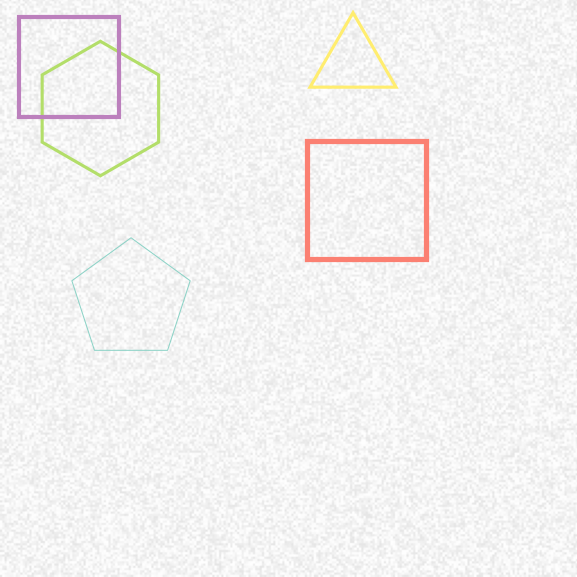[{"shape": "pentagon", "thickness": 0.5, "radius": 0.54, "center": [0.227, 0.48]}, {"shape": "square", "thickness": 2.5, "radius": 0.51, "center": [0.635, 0.653]}, {"shape": "hexagon", "thickness": 1.5, "radius": 0.58, "center": [0.174, 0.811]}, {"shape": "square", "thickness": 2, "radius": 0.43, "center": [0.119, 0.883]}, {"shape": "triangle", "thickness": 1.5, "radius": 0.43, "center": [0.611, 0.891]}]